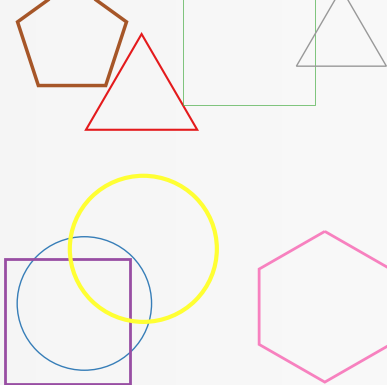[{"shape": "triangle", "thickness": 1.5, "radius": 0.83, "center": [0.365, 0.746]}, {"shape": "circle", "thickness": 1, "radius": 0.87, "center": [0.218, 0.212]}, {"shape": "square", "thickness": 0.5, "radius": 0.85, "center": [0.642, 0.898]}, {"shape": "square", "thickness": 2, "radius": 0.81, "center": [0.174, 0.164]}, {"shape": "circle", "thickness": 3, "radius": 0.95, "center": [0.37, 0.354]}, {"shape": "pentagon", "thickness": 2.5, "radius": 0.74, "center": [0.186, 0.897]}, {"shape": "hexagon", "thickness": 2, "radius": 0.98, "center": [0.838, 0.203]}, {"shape": "triangle", "thickness": 1, "radius": 0.67, "center": [0.881, 0.895]}]